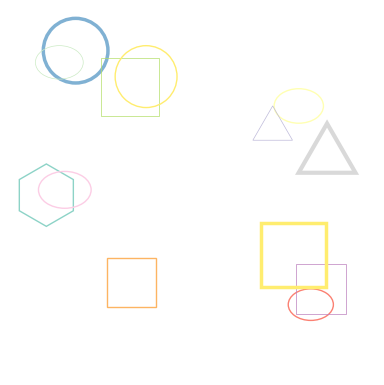[{"shape": "hexagon", "thickness": 1, "radius": 0.41, "center": [0.12, 0.493]}, {"shape": "oval", "thickness": 1, "radius": 0.32, "center": [0.776, 0.725]}, {"shape": "triangle", "thickness": 0.5, "radius": 0.3, "center": [0.708, 0.665]}, {"shape": "oval", "thickness": 1, "radius": 0.29, "center": [0.807, 0.209]}, {"shape": "circle", "thickness": 2.5, "radius": 0.42, "center": [0.196, 0.868]}, {"shape": "square", "thickness": 1, "radius": 0.32, "center": [0.341, 0.266]}, {"shape": "square", "thickness": 0.5, "radius": 0.38, "center": [0.338, 0.774]}, {"shape": "oval", "thickness": 1, "radius": 0.34, "center": [0.168, 0.507]}, {"shape": "triangle", "thickness": 3, "radius": 0.43, "center": [0.849, 0.594]}, {"shape": "square", "thickness": 0.5, "radius": 0.33, "center": [0.833, 0.25]}, {"shape": "oval", "thickness": 0.5, "radius": 0.31, "center": [0.154, 0.838]}, {"shape": "circle", "thickness": 1, "radius": 0.4, "center": [0.379, 0.801]}, {"shape": "square", "thickness": 2.5, "radius": 0.42, "center": [0.762, 0.339]}]